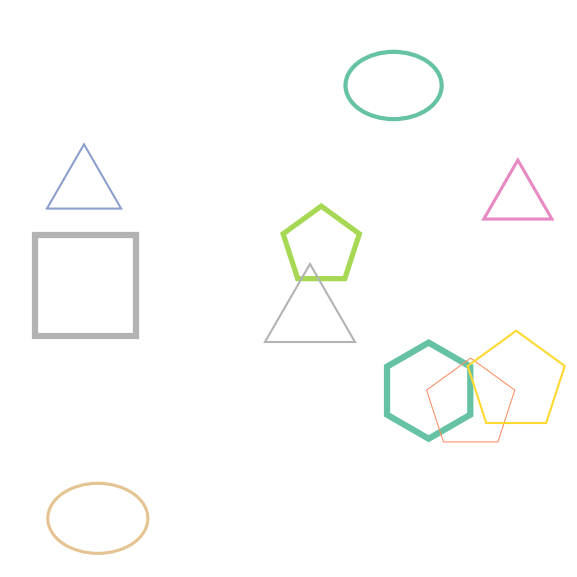[{"shape": "hexagon", "thickness": 3, "radius": 0.42, "center": [0.742, 0.323]}, {"shape": "oval", "thickness": 2, "radius": 0.42, "center": [0.682, 0.851]}, {"shape": "pentagon", "thickness": 0.5, "radius": 0.4, "center": [0.815, 0.299]}, {"shape": "triangle", "thickness": 1, "radius": 0.37, "center": [0.145, 0.675]}, {"shape": "triangle", "thickness": 1.5, "radius": 0.34, "center": [0.897, 0.654]}, {"shape": "pentagon", "thickness": 2.5, "radius": 0.35, "center": [0.556, 0.573]}, {"shape": "pentagon", "thickness": 1, "radius": 0.44, "center": [0.894, 0.338]}, {"shape": "oval", "thickness": 1.5, "radius": 0.43, "center": [0.169, 0.102]}, {"shape": "square", "thickness": 3, "radius": 0.44, "center": [0.148, 0.505]}, {"shape": "triangle", "thickness": 1, "radius": 0.45, "center": [0.537, 0.452]}]